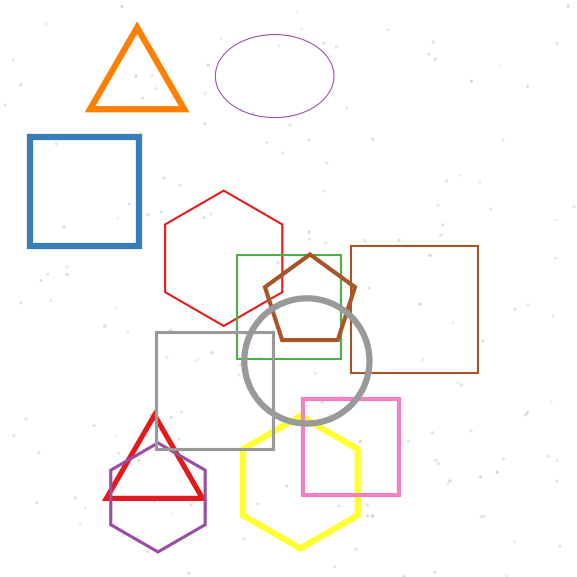[{"shape": "hexagon", "thickness": 1, "radius": 0.59, "center": [0.387, 0.552]}, {"shape": "triangle", "thickness": 2.5, "radius": 0.48, "center": [0.267, 0.184]}, {"shape": "square", "thickness": 3, "radius": 0.47, "center": [0.146, 0.668]}, {"shape": "square", "thickness": 1, "radius": 0.45, "center": [0.501, 0.468]}, {"shape": "oval", "thickness": 0.5, "radius": 0.51, "center": [0.476, 0.867]}, {"shape": "hexagon", "thickness": 1.5, "radius": 0.47, "center": [0.274, 0.138]}, {"shape": "triangle", "thickness": 3, "radius": 0.47, "center": [0.238, 0.857]}, {"shape": "hexagon", "thickness": 3, "radius": 0.57, "center": [0.52, 0.164]}, {"shape": "pentagon", "thickness": 2, "radius": 0.41, "center": [0.537, 0.477]}, {"shape": "square", "thickness": 1, "radius": 0.55, "center": [0.718, 0.463]}, {"shape": "square", "thickness": 2, "radius": 0.42, "center": [0.609, 0.224]}, {"shape": "circle", "thickness": 3, "radius": 0.54, "center": [0.531, 0.374]}, {"shape": "square", "thickness": 1.5, "radius": 0.51, "center": [0.371, 0.323]}]